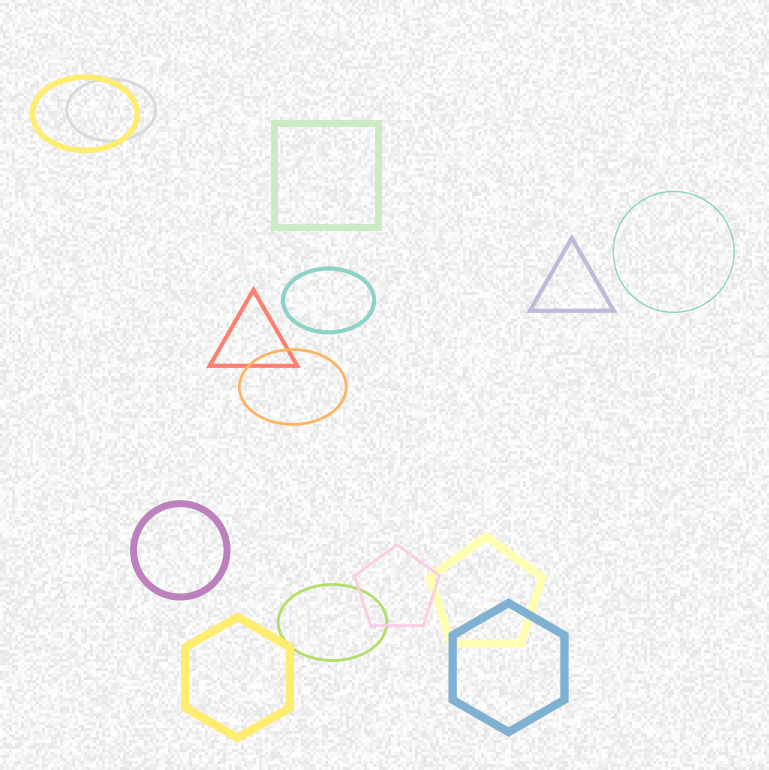[{"shape": "oval", "thickness": 1.5, "radius": 0.3, "center": [0.427, 0.61]}, {"shape": "circle", "thickness": 0.5, "radius": 0.39, "center": [0.875, 0.673]}, {"shape": "pentagon", "thickness": 3, "radius": 0.38, "center": [0.631, 0.226]}, {"shape": "triangle", "thickness": 1.5, "radius": 0.31, "center": [0.743, 0.628]}, {"shape": "triangle", "thickness": 1.5, "radius": 0.33, "center": [0.329, 0.558]}, {"shape": "hexagon", "thickness": 3, "radius": 0.42, "center": [0.66, 0.133]}, {"shape": "oval", "thickness": 1, "radius": 0.35, "center": [0.38, 0.497]}, {"shape": "oval", "thickness": 1, "radius": 0.35, "center": [0.432, 0.192]}, {"shape": "pentagon", "thickness": 1, "radius": 0.29, "center": [0.516, 0.235]}, {"shape": "oval", "thickness": 1, "radius": 0.29, "center": [0.144, 0.857]}, {"shape": "circle", "thickness": 2.5, "radius": 0.3, "center": [0.234, 0.285]}, {"shape": "square", "thickness": 2.5, "radius": 0.34, "center": [0.423, 0.772]}, {"shape": "oval", "thickness": 2, "radius": 0.34, "center": [0.11, 0.852]}, {"shape": "hexagon", "thickness": 3, "radius": 0.39, "center": [0.309, 0.12]}]